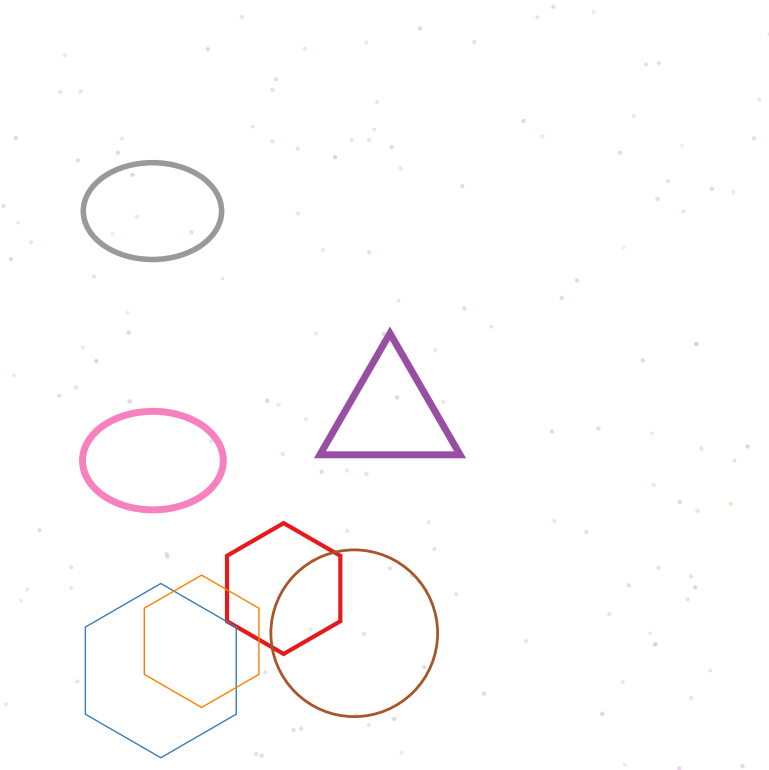[{"shape": "hexagon", "thickness": 1.5, "radius": 0.42, "center": [0.368, 0.236]}, {"shape": "hexagon", "thickness": 0.5, "radius": 0.57, "center": [0.209, 0.129]}, {"shape": "triangle", "thickness": 2.5, "radius": 0.53, "center": [0.506, 0.462]}, {"shape": "hexagon", "thickness": 0.5, "radius": 0.43, "center": [0.262, 0.167]}, {"shape": "circle", "thickness": 1, "radius": 0.54, "center": [0.46, 0.178]}, {"shape": "oval", "thickness": 2.5, "radius": 0.46, "center": [0.199, 0.402]}, {"shape": "oval", "thickness": 2, "radius": 0.45, "center": [0.198, 0.726]}]